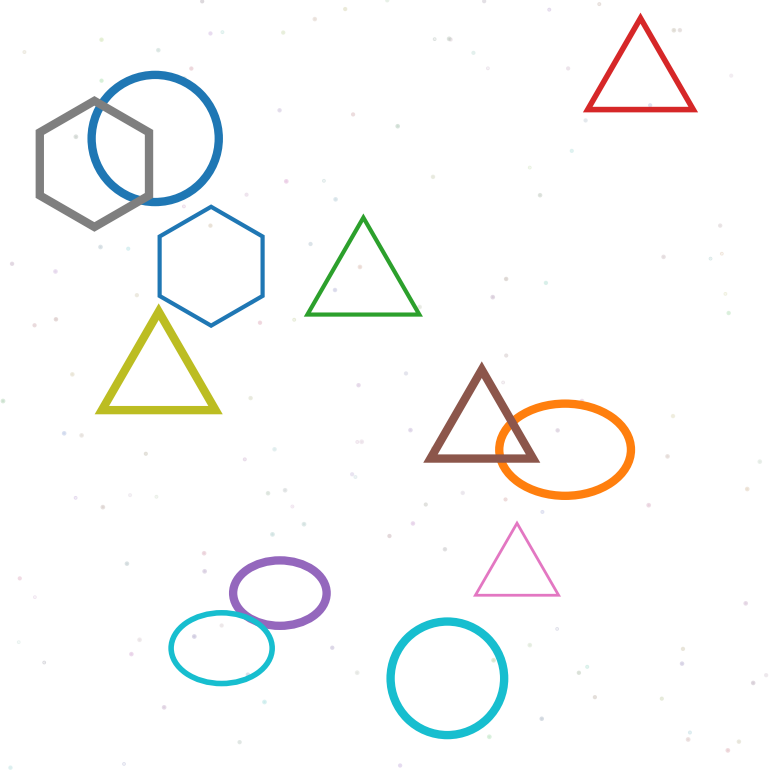[{"shape": "hexagon", "thickness": 1.5, "radius": 0.39, "center": [0.274, 0.654]}, {"shape": "circle", "thickness": 3, "radius": 0.41, "center": [0.202, 0.82]}, {"shape": "oval", "thickness": 3, "radius": 0.43, "center": [0.734, 0.416]}, {"shape": "triangle", "thickness": 1.5, "radius": 0.42, "center": [0.472, 0.633]}, {"shape": "triangle", "thickness": 2, "radius": 0.4, "center": [0.832, 0.897]}, {"shape": "oval", "thickness": 3, "radius": 0.3, "center": [0.363, 0.23]}, {"shape": "triangle", "thickness": 3, "radius": 0.38, "center": [0.626, 0.443]}, {"shape": "triangle", "thickness": 1, "radius": 0.31, "center": [0.671, 0.258]}, {"shape": "hexagon", "thickness": 3, "radius": 0.41, "center": [0.123, 0.787]}, {"shape": "triangle", "thickness": 3, "radius": 0.43, "center": [0.206, 0.51]}, {"shape": "circle", "thickness": 3, "radius": 0.37, "center": [0.581, 0.119]}, {"shape": "oval", "thickness": 2, "radius": 0.33, "center": [0.288, 0.158]}]